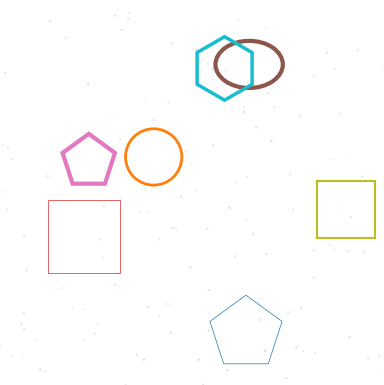[{"shape": "pentagon", "thickness": 0.5, "radius": 0.49, "center": [0.639, 0.135]}, {"shape": "circle", "thickness": 2, "radius": 0.37, "center": [0.399, 0.592]}, {"shape": "square", "thickness": 0.5, "radius": 0.47, "center": [0.218, 0.386]}, {"shape": "oval", "thickness": 3, "radius": 0.44, "center": [0.647, 0.833]}, {"shape": "pentagon", "thickness": 3, "radius": 0.36, "center": [0.231, 0.581]}, {"shape": "square", "thickness": 1.5, "radius": 0.38, "center": [0.898, 0.456]}, {"shape": "hexagon", "thickness": 2.5, "radius": 0.41, "center": [0.583, 0.822]}]